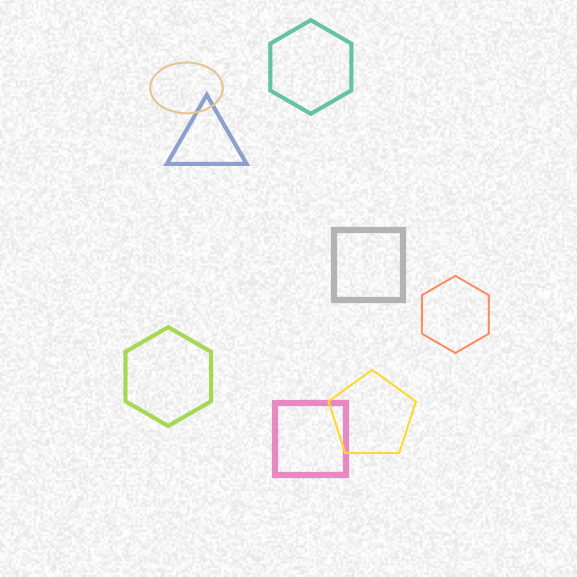[{"shape": "hexagon", "thickness": 2, "radius": 0.41, "center": [0.538, 0.883]}, {"shape": "hexagon", "thickness": 1, "radius": 0.33, "center": [0.789, 0.455]}, {"shape": "triangle", "thickness": 2, "radius": 0.4, "center": [0.358, 0.755]}, {"shape": "square", "thickness": 3, "radius": 0.31, "center": [0.538, 0.239]}, {"shape": "hexagon", "thickness": 2, "radius": 0.43, "center": [0.291, 0.347]}, {"shape": "pentagon", "thickness": 1, "radius": 0.4, "center": [0.644, 0.279]}, {"shape": "oval", "thickness": 1, "radius": 0.31, "center": [0.323, 0.847]}, {"shape": "square", "thickness": 3, "radius": 0.3, "center": [0.638, 0.541]}]